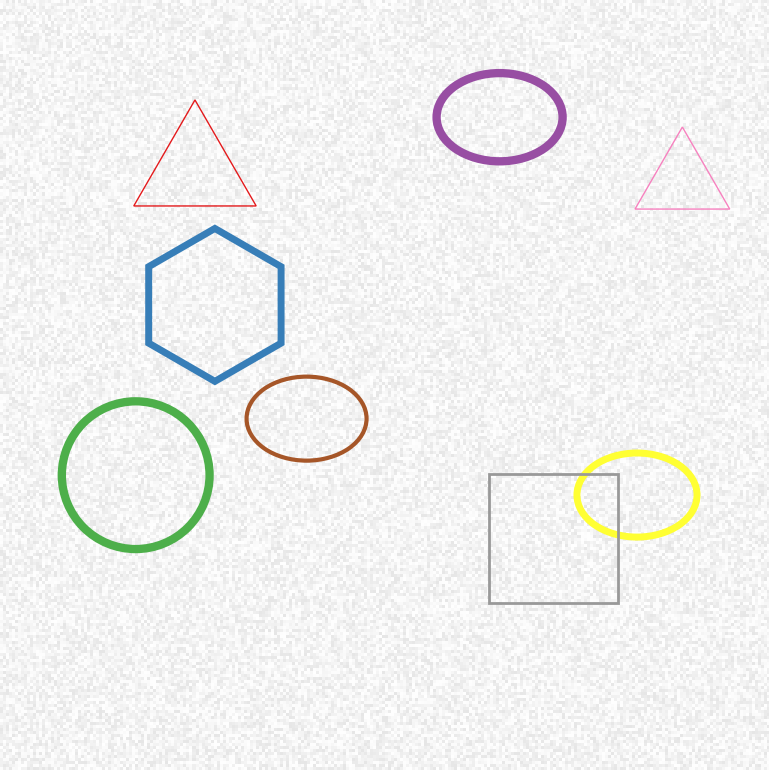[{"shape": "triangle", "thickness": 0.5, "radius": 0.46, "center": [0.253, 0.778]}, {"shape": "hexagon", "thickness": 2.5, "radius": 0.5, "center": [0.279, 0.604]}, {"shape": "circle", "thickness": 3, "radius": 0.48, "center": [0.176, 0.383]}, {"shape": "oval", "thickness": 3, "radius": 0.41, "center": [0.649, 0.848]}, {"shape": "oval", "thickness": 2.5, "radius": 0.39, "center": [0.827, 0.357]}, {"shape": "oval", "thickness": 1.5, "radius": 0.39, "center": [0.398, 0.456]}, {"shape": "triangle", "thickness": 0.5, "radius": 0.36, "center": [0.886, 0.764]}, {"shape": "square", "thickness": 1, "radius": 0.42, "center": [0.719, 0.3]}]